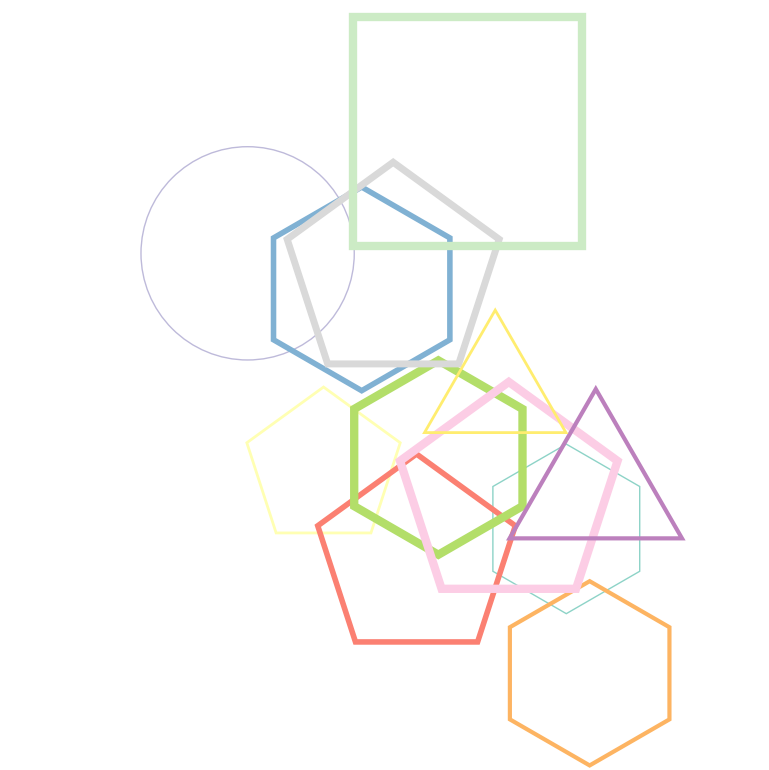[{"shape": "hexagon", "thickness": 0.5, "radius": 0.55, "center": [0.735, 0.313]}, {"shape": "pentagon", "thickness": 1, "radius": 0.52, "center": [0.42, 0.393]}, {"shape": "circle", "thickness": 0.5, "radius": 0.69, "center": [0.322, 0.671]}, {"shape": "pentagon", "thickness": 2, "radius": 0.67, "center": [0.541, 0.275]}, {"shape": "hexagon", "thickness": 2, "radius": 0.66, "center": [0.47, 0.625]}, {"shape": "hexagon", "thickness": 1.5, "radius": 0.6, "center": [0.766, 0.126]}, {"shape": "hexagon", "thickness": 3, "radius": 0.63, "center": [0.569, 0.406]}, {"shape": "pentagon", "thickness": 3, "radius": 0.74, "center": [0.661, 0.355]}, {"shape": "pentagon", "thickness": 2.5, "radius": 0.72, "center": [0.511, 0.645]}, {"shape": "triangle", "thickness": 1.5, "radius": 0.65, "center": [0.774, 0.365]}, {"shape": "square", "thickness": 3, "radius": 0.74, "center": [0.607, 0.829]}, {"shape": "triangle", "thickness": 1, "radius": 0.53, "center": [0.643, 0.491]}]